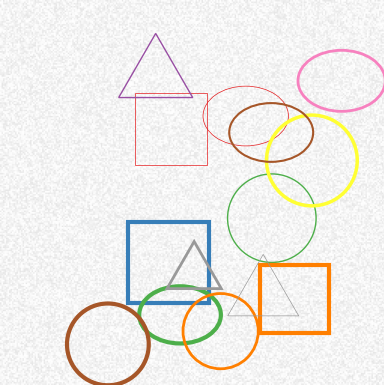[{"shape": "oval", "thickness": 0.5, "radius": 0.55, "center": [0.638, 0.699]}, {"shape": "square", "thickness": 0.5, "radius": 0.46, "center": [0.444, 0.665]}, {"shape": "square", "thickness": 3, "radius": 0.52, "center": [0.438, 0.318]}, {"shape": "oval", "thickness": 3, "radius": 0.53, "center": [0.468, 0.182]}, {"shape": "circle", "thickness": 1, "radius": 0.57, "center": [0.706, 0.433]}, {"shape": "triangle", "thickness": 1, "radius": 0.55, "center": [0.404, 0.802]}, {"shape": "square", "thickness": 3, "radius": 0.45, "center": [0.765, 0.223]}, {"shape": "circle", "thickness": 2, "radius": 0.49, "center": [0.573, 0.14]}, {"shape": "circle", "thickness": 2.5, "radius": 0.59, "center": [0.81, 0.583]}, {"shape": "circle", "thickness": 3, "radius": 0.53, "center": [0.28, 0.106]}, {"shape": "oval", "thickness": 1.5, "radius": 0.55, "center": [0.704, 0.656]}, {"shape": "oval", "thickness": 2, "radius": 0.57, "center": [0.887, 0.79]}, {"shape": "triangle", "thickness": 0.5, "radius": 0.53, "center": [0.684, 0.233]}, {"shape": "triangle", "thickness": 2, "radius": 0.41, "center": [0.504, 0.291]}]